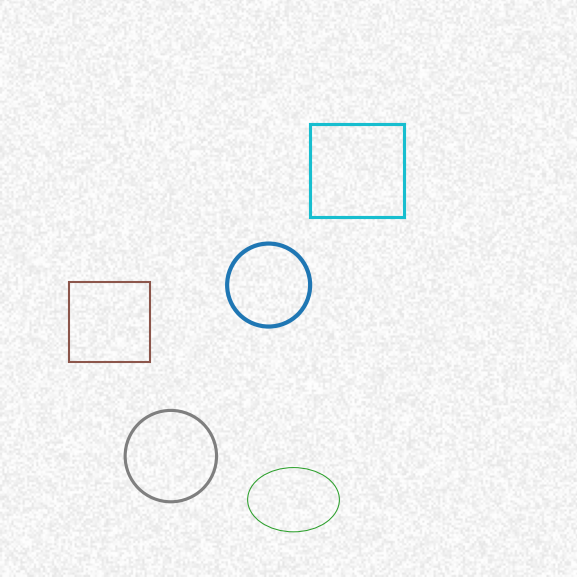[{"shape": "circle", "thickness": 2, "radius": 0.36, "center": [0.465, 0.506]}, {"shape": "oval", "thickness": 0.5, "radius": 0.4, "center": [0.508, 0.134]}, {"shape": "square", "thickness": 1, "radius": 0.35, "center": [0.189, 0.442]}, {"shape": "circle", "thickness": 1.5, "radius": 0.4, "center": [0.296, 0.209]}, {"shape": "square", "thickness": 1.5, "radius": 0.41, "center": [0.618, 0.704]}]